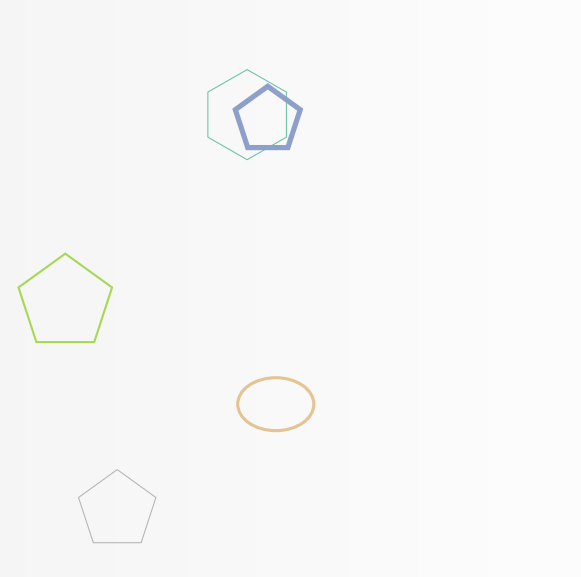[{"shape": "hexagon", "thickness": 0.5, "radius": 0.39, "center": [0.425, 0.801]}, {"shape": "pentagon", "thickness": 2.5, "radius": 0.29, "center": [0.461, 0.791]}, {"shape": "pentagon", "thickness": 1, "radius": 0.42, "center": [0.112, 0.475]}, {"shape": "oval", "thickness": 1.5, "radius": 0.33, "center": [0.474, 0.299]}, {"shape": "pentagon", "thickness": 0.5, "radius": 0.35, "center": [0.202, 0.116]}]